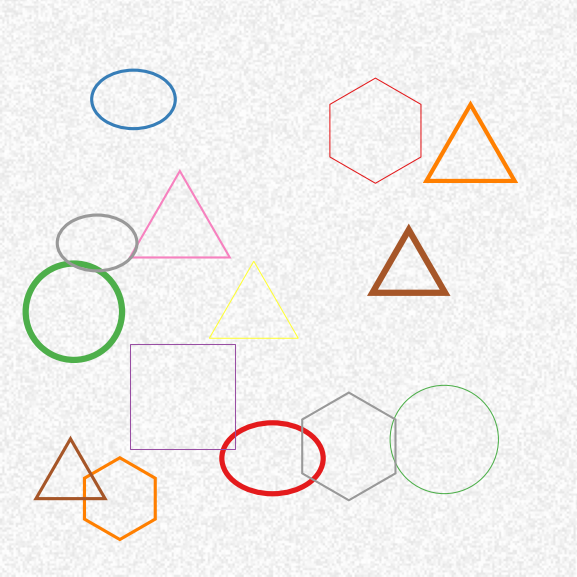[{"shape": "hexagon", "thickness": 0.5, "radius": 0.46, "center": [0.65, 0.773]}, {"shape": "oval", "thickness": 2.5, "radius": 0.44, "center": [0.472, 0.206]}, {"shape": "oval", "thickness": 1.5, "radius": 0.36, "center": [0.231, 0.827]}, {"shape": "circle", "thickness": 0.5, "radius": 0.47, "center": [0.769, 0.238]}, {"shape": "circle", "thickness": 3, "radius": 0.42, "center": [0.128, 0.459]}, {"shape": "square", "thickness": 0.5, "radius": 0.45, "center": [0.316, 0.313]}, {"shape": "hexagon", "thickness": 1.5, "radius": 0.35, "center": [0.208, 0.136]}, {"shape": "triangle", "thickness": 2, "radius": 0.44, "center": [0.815, 0.73]}, {"shape": "triangle", "thickness": 0.5, "radius": 0.44, "center": [0.439, 0.458]}, {"shape": "triangle", "thickness": 1.5, "radius": 0.35, "center": [0.122, 0.17]}, {"shape": "triangle", "thickness": 3, "radius": 0.36, "center": [0.708, 0.529]}, {"shape": "triangle", "thickness": 1, "radius": 0.5, "center": [0.311, 0.603]}, {"shape": "oval", "thickness": 1.5, "radius": 0.35, "center": [0.168, 0.578]}, {"shape": "hexagon", "thickness": 1, "radius": 0.47, "center": [0.604, 0.226]}]